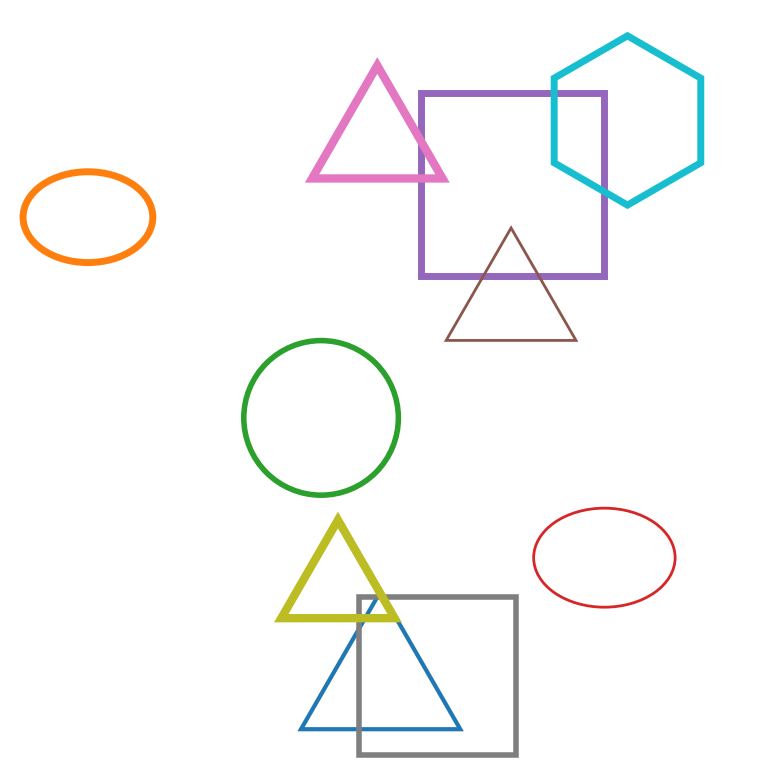[{"shape": "triangle", "thickness": 1.5, "radius": 0.6, "center": [0.494, 0.113]}, {"shape": "oval", "thickness": 2.5, "radius": 0.42, "center": [0.114, 0.718]}, {"shape": "circle", "thickness": 2, "radius": 0.5, "center": [0.417, 0.457]}, {"shape": "oval", "thickness": 1, "radius": 0.46, "center": [0.785, 0.276]}, {"shape": "square", "thickness": 2.5, "radius": 0.6, "center": [0.666, 0.76]}, {"shape": "triangle", "thickness": 1, "radius": 0.49, "center": [0.664, 0.607]}, {"shape": "triangle", "thickness": 3, "radius": 0.49, "center": [0.49, 0.817]}, {"shape": "square", "thickness": 2, "radius": 0.51, "center": [0.568, 0.122]}, {"shape": "triangle", "thickness": 3, "radius": 0.42, "center": [0.439, 0.24]}, {"shape": "hexagon", "thickness": 2.5, "radius": 0.55, "center": [0.815, 0.844]}]